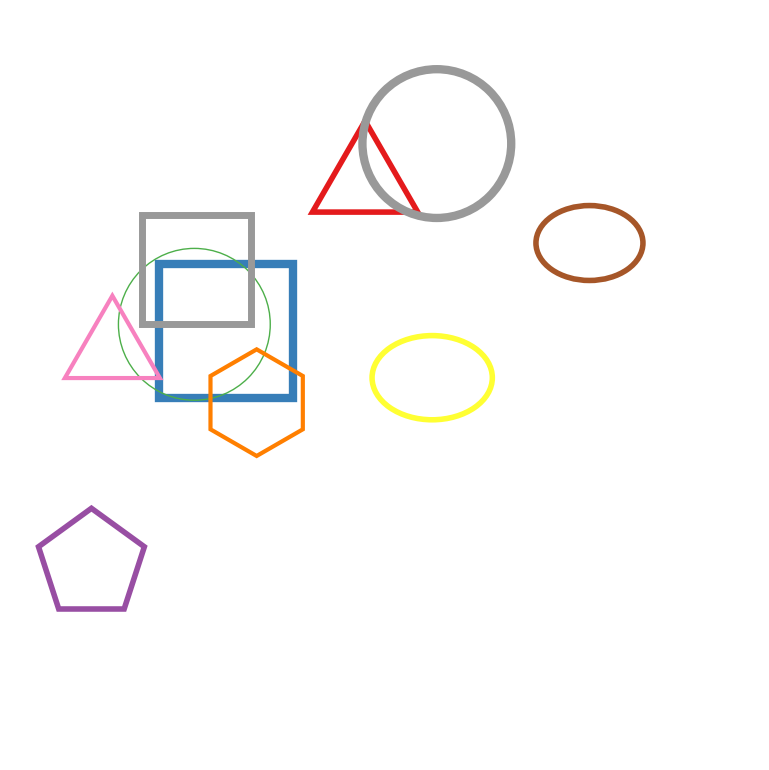[{"shape": "triangle", "thickness": 2, "radius": 0.39, "center": [0.474, 0.764]}, {"shape": "square", "thickness": 3, "radius": 0.43, "center": [0.294, 0.57]}, {"shape": "circle", "thickness": 0.5, "radius": 0.49, "center": [0.252, 0.579]}, {"shape": "pentagon", "thickness": 2, "radius": 0.36, "center": [0.119, 0.268]}, {"shape": "hexagon", "thickness": 1.5, "radius": 0.35, "center": [0.333, 0.477]}, {"shape": "oval", "thickness": 2, "radius": 0.39, "center": [0.561, 0.509]}, {"shape": "oval", "thickness": 2, "radius": 0.35, "center": [0.766, 0.684]}, {"shape": "triangle", "thickness": 1.5, "radius": 0.36, "center": [0.146, 0.545]}, {"shape": "square", "thickness": 2.5, "radius": 0.35, "center": [0.255, 0.65]}, {"shape": "circle", "thickness": 3, "radius": 0.48, "center": [0.567, 0.814]}]